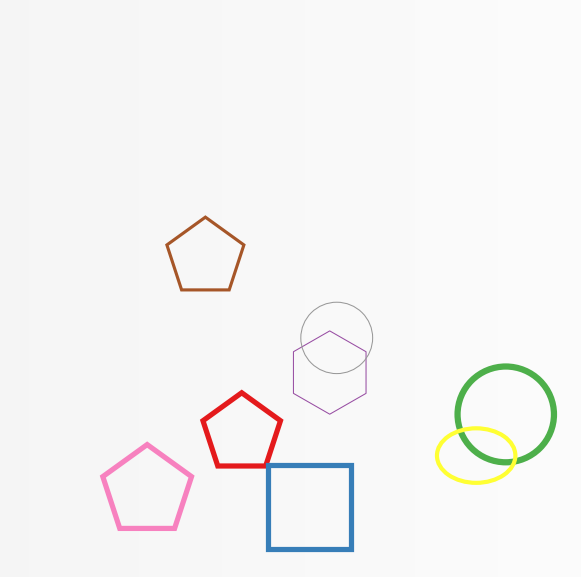[{"shape": "pentagon", "thickness": 2.5, "radius": 0.35, "center": [0.416, 0.249]}, {"shape": "square", "thickness": 2.5, "radius": 0.36, "center": [0.532, 0.121]}, {"shape": "circle", "thickness": 3, "radius": 0.41, "center": [0.87, 0.282]}, {"shape": "hexagon", "thickness": 0.5, "radius": 0.36, "center": [0.567, 0.354]}, {"shape": "oval", "thickness": 2, "radius": 0.34, "center": [0.819, 0.21]}, {"shape": "pentagon", "thickness": 1.5, "radius": 0.35, "center": [0.353, 0.553]}, {"shape": "pentagon", "thickness": 2.5, "radius": 0.4, "center": [0.253, 0.149]}, {"shape": "circle", "thickness": 0.5, "radius": 0.31, "center": [0.579, 0.414]}]